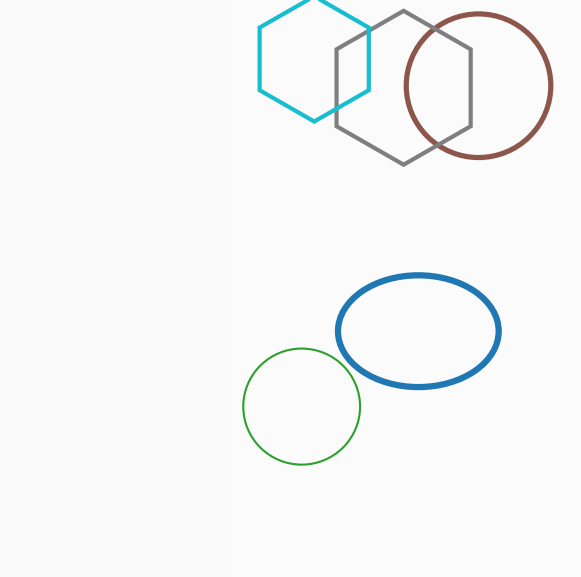[{"shape": "oval", "thickness": 3, "radius": 0.69, "center": [0.72, 0.426]}, {"shape": "circle", "thickness": 1, "radius": 0.5, "center": [0.519, 0.295]}, {"shape": "circle", "thickness": 2.5, "radius": 0.62, "center": [0.823, 0.851]}, {"shape": "hexagon", "thickness": 2, "radius": 0.67, "center": [0.694, 0.847]}, {"shape": "hexagon", "thickness": 2, "radius": 0.54, "center": [0.541, 0.897]}]